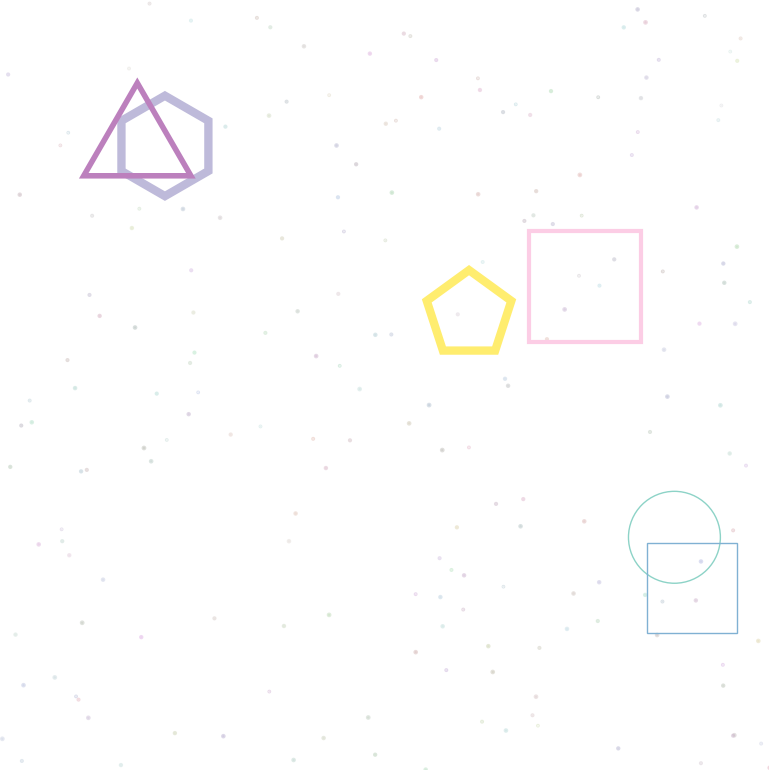[{"shape": "circle", "thickness": 0.5, "radius": 0.3, "center": [0.876, 0.302]}, {"shape": "hexagon", "thickness": 3, "radius": 0.33, "center": [0.214, 0.811]}, {"shape": "square", "thickness": 0.5, "radius": 0.29, "center": [0.899, 0.237]}, {"shape": "square", "thickness": 1.5, "radius": 0.36, "center": [0.759, 0.628]}, {"shape": "triangle", "thickness": 2, "radius": 0.4, "center": [0.178, 0.812]}, {"shape": "pentagon", "thickness": 3, "radius": 0.29, "center": [0.609, 0.591]}]